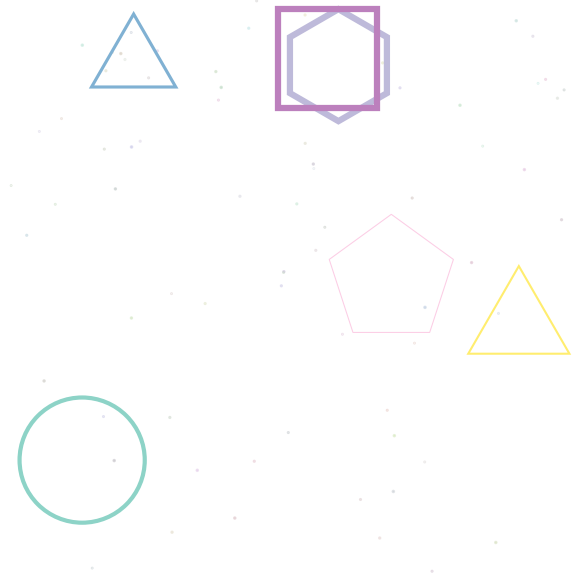[{"shape": "circle", "thickness": 2, "radius": 0.54, "center": [0.142, 0.202]}, {"shape": "hexagon", "thickness": 3, "radius": 0.48, "center": [0.586, 0.886]}, {"shape": "triangle", "thickness": 1.5, "radius": 0.42, "center": [0.231, 0.891]}, {"shape": "pentagon", "thickness": 0.5, "radius": 0.57, "center": [0.678, 0.515]}, {"shape": "square", "thickness": 3, "radius": 0.43, "center": [0.568, 0.898]}, {"shape": "triangle", "thickness": 1, "radius": 0.51, "center": [0.898, 0.437]}]